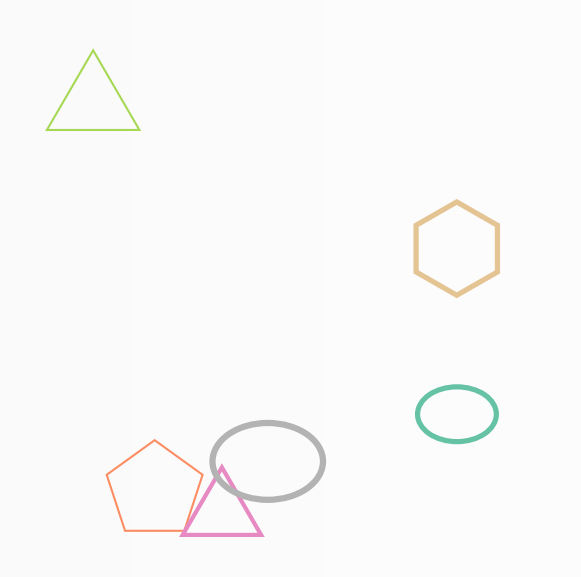[{"shape": "oval", "thickness": 2.5, "radius": 0.34, "center": [0.786, 0.282]}, {"shape": "pentagon", "thickness": 1, "radius": 0.43, "center": [0.266, 0.15]}, {"shape": "triangle", "thickness": 2, "radius": 0.39, "center": [0.382, 0.112]}, {"shape": "triangle", "thickness": 1, "radius": 0.46, "center": [0.16, 0.82]}, {"shape": "hexagon", "thickness": 2.5, "radius": 0.4, "center": [0.786, 0.569]}, {"shape": "oval", "thickness": 3, "radius": 0.48, "center": [0.461, 0.2]}]